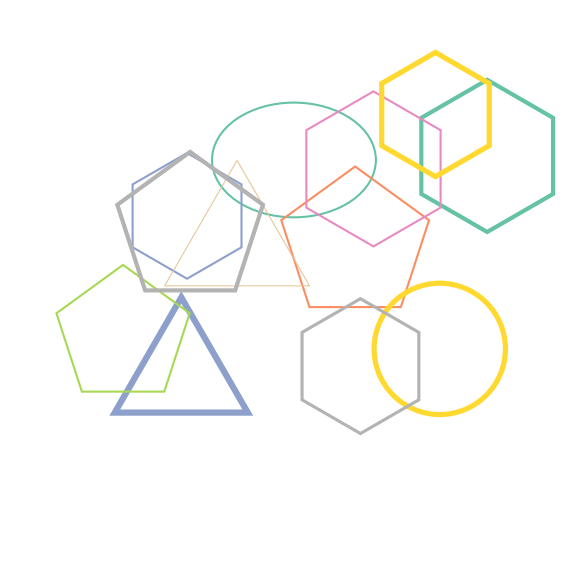[{"shape": "hexagon", "thickness": 2, "radius": 0.66, "center": [0.844, 0.729]}, {"shape": "oval", "thickness": 1, "radius": 0.71, "center": [0.509, 0.722]}, {"shape": "pentagon", "thickness": 1, "radius": 0.67, "center": [0.615, 0.576]}, {"shape": "hexagon", "thickness": 1, "radius": 0.54, "center": [0.324, 0.625]}, {"shape": "triangle", "thickness": 3, "radius": 0.66, "center": [0.314, 0.351]}, {"shape": "hexagon", "thickness": 1, "radius": 0.67, "center": [0.647, 0.707]}, {"shape": "pentagon", "thickness": 1, "radius": 0.61, "center": [0.213, 0.419]}, {"shape": "hexagon", "thickness": 2.5, "radius": 0.54, "center": [0.754, 0.801]}, {"shape": "circle", "thickness": 2.5, "radius": 0.57, "center": [0.761, 0.395]}, {"shape": "triangle", "thickness": 0.5, "radius": 0.72, "center": [0.411, 0.577]}, {"shape": "pentagon", "thickness": 2, "radius": 0.66, "center": [0.329, 0.604]}, {"shape": "hexagon", "thickness": 1.5, "radius": 0.58, "center": [0.624, 0.365]}]